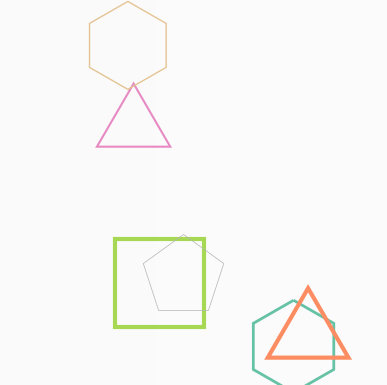[{"shape": "hexagon", "thickness": 2, "radius": 0.6, "center": [0.758, 0.1]}, {"shape": "triangle", "thickness": 3, "radius": 0.6, "center": [0.795, 0.131]}, {"shape": "triangle", "thickness": 1.5, "radius": 0.55, "center": [0.345, 0.674]}, {"shape": "square", "thickness": 3, "radius": 0.57, "center": [0.411, 0.264]}, {"shape": "hexagon", "thickness": 1, "radius": 0.57, "center": [0.33, 0.882]}, {"shape": "pentagon", "thickness": 0.5, "radius": 0.55, "center": [0.474, 0.282]}]